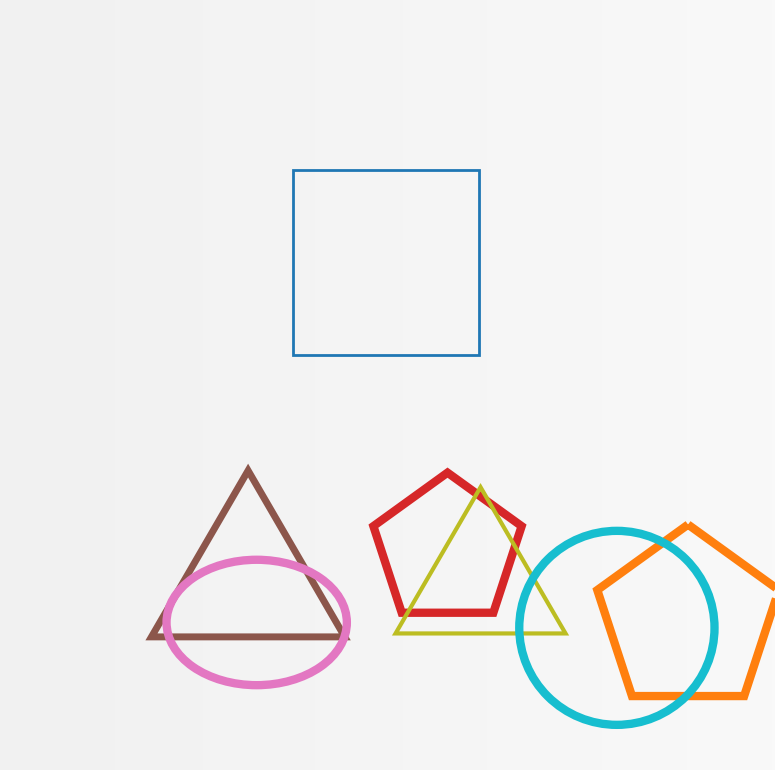[{"shape": "square", "thickness": 1, "radius": 0.6, "center": [0.498, 0.66]}, {"shape": "pentagon", "thickness": 3, "radius": 0.62, "center": [0.888, 0.196]}, {"shape": "pentagon", "thickness": 3, "radius": 0.5, "center": [0.577, 0.286]}, {"shape": "triangle", "thickness": 2.5, "radius": 0.72, "center": [0.32, 0.245]}, {"shape": "oval", "thickness": 3, "radius": 0.58, "center": [0.331, 0.192]}, {"shape": "triangle", "thickness": 1.5, "radius": 0.63, "center": [0.62, 0.241]}, {"shape": "circle", "thickness": 3, "radius": 0.63, "center": [0.796, 0.185]}]